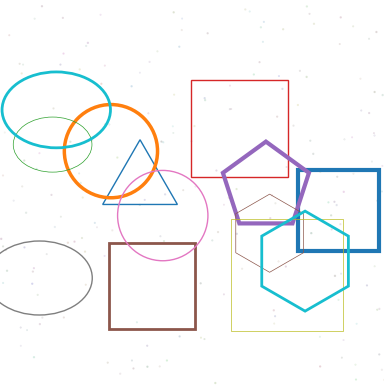[{"shape": "triangle", "thickness": 1, "radius": 0.56, "center": [0.364, 0.525]}, {"shape": "square", "thickness": 3, "radius": 0.53, "center": [0.88, 0.453]}, {"shape": "circle", "thickness": 2.5, "radius": 0.61, "center": [0.288, 0.607]}, {"shape": "oval", "thickness": 0.5, "radius": 0.51, "center": [0.137, 0.624]}, {"shape": "square", "thickness": 1, "radius": 0.63, "center": [0.621, 0.667]}, {"shape": "pentagon", "thickness": 3, "radius": 0.59, "center": [0.691, 0.515]}, {"shape": "hexagon", "thickness": 0.5, "radius": 0.51, "center": [0.7, 0.394]}, {"shape": "square", "thickness": 2, "radius": 0.56, "center": [0.395, 0.258]}, {"shape": "circle", "thickness": 1, "radius": 0.59, "center": [0.423, 0.44]}, {"shape": "oval", "thickness": 1, "radius": 0.69, "center": [0.102, 0.278]}, {"shape": "square", "thickness": 0.5, "radius": 0.73, "center": [0.745, 0.287]}, {"shape": "oval", "thickness": 2, "radius": 0.7, "center": [0.146, 0.715]}, {"shape": "hexagon", "thickness": 2, "radius": 0.65, "center": [0.792, 0.322]}]